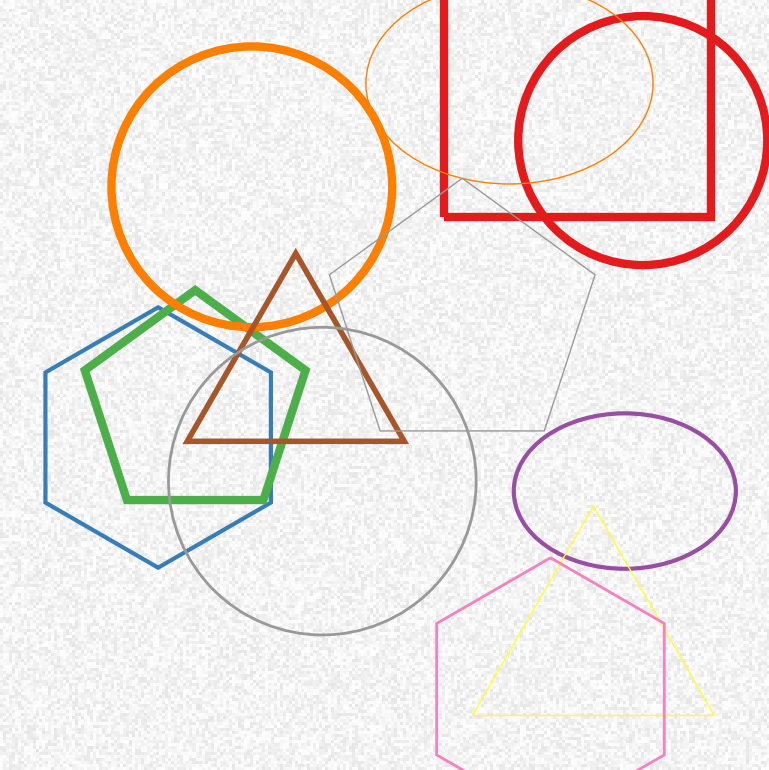[{"shape": "circle", "thickness": 3, "radius": 0.81, "center": [0.835, 0.817]}, {"shape": "square", "thickness": 3, "radius": 0.87, "center": [0.75, 0.891]}, {"shape": "hexagon", "thickness": 1.5, "radius": 0.85, "center": [0.205, 0.432]}, {"shape": "pentagon", "thickness": 3, "radius": 0.75, "center": [0.253, 0.473]}, {"shape": "oval", "thickness": 1.5, "radius": 0.72, "center": [0.811, 0.362]}, {"shape": "circle", "thickness": 3, "radius": 0.91, "center": [0.327, 0.757]}, {"shape": "oval", "thickness": 0.5, "radius": 0.93, "center": [0.662, 0.892]}, {"shape": "triangle", "thickness": 0.5, "radius": 0.91, "center": [0.771, 0.161]}, {"shape": "triangle", "thickness": 2, "radius": 0.81, "center": [0.384, 0.508]}, {"shape": "hexagon", "thickness": 1, "radius": 0.85, "center": [0.715, 0.105]}, {"shape": "pentagon", "thickness": 0.5, "radius": 0.91, "center": [0.6, 0.587]}, {"shape": "circle", "thickness": 1, "radius": 1.0, "center": [0.419, 0.375]}]